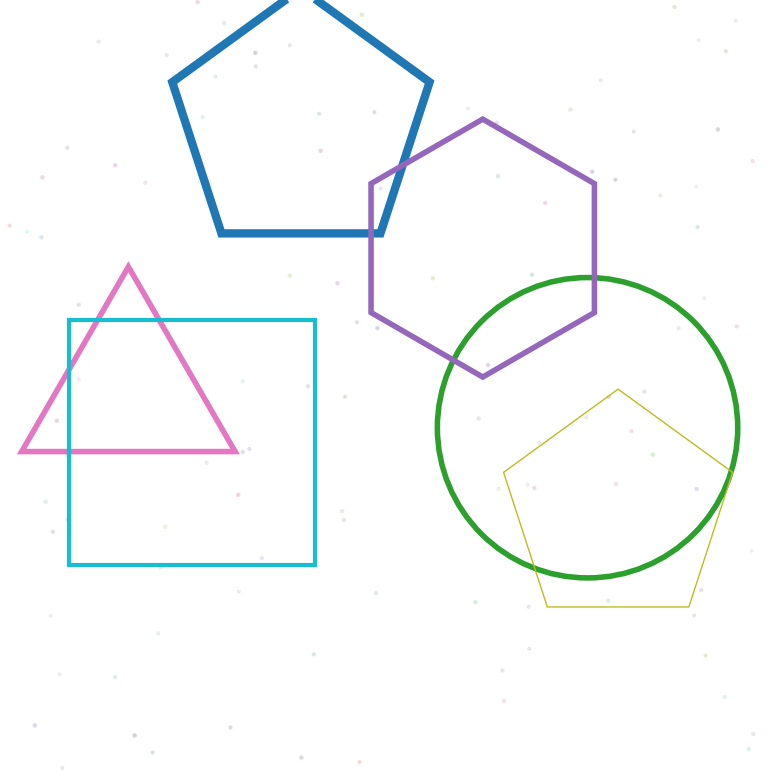[{"shape": "pentagon", "thickness": 3, "radius": 0.88, "center": [0.391, 0.839]}, {"shape": "circle", "thickness": 2, "radius": 0.98, "center": [0.763, 0.445]}, {"shape": "hexagon", "thickness": 2, "radius": 0.84, "center": [0.627, 0.678]}, {"shape": "triangle", "thickness": 2, "radius": 0.8, "center": [0.167, 0.494]}, {"shape": "pentagon", "thickness": 0.5, "radius": 0.78, "center": [0.803, 0.338]}, {"shape": "square", "thickness": 1.5, "radius": 0.8, "center": [0.249, 0.425]}]